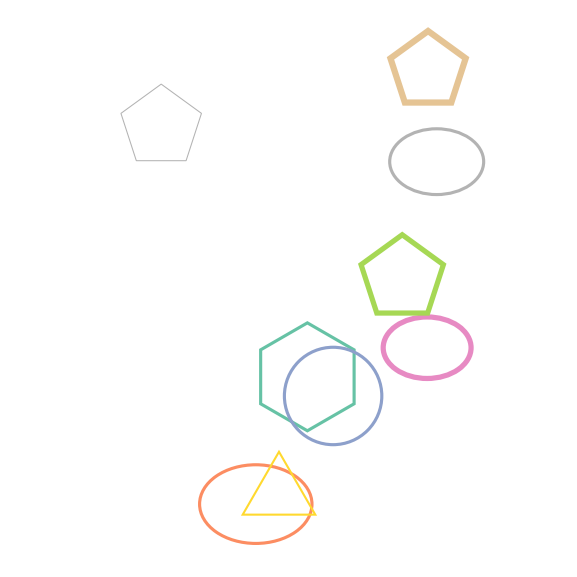[{"shape": "hexagon", "thickness": 1.5, "radius": 0.47, "center": [0.532, 0.347]}, {"shape": "oval", "thickness": 1.5, "radius": 0.49, "center": [0.443, 0.126]}, {"shape": "circle", "thickness": 1.5, "radius": 0.42, "center": [0.577, 0.313]}, {"shape": "oval", "thickness": 2.5, "radius": 0.38, "center": [0.74, 0.397]}, {"shape": "pentagon", "thickness": 2.5, "radius": 0.37, "center": [0.697, 0.518]}, {"shape": "triangle", "thickness": 1, "radius": 0.36, "center": [0.483, 0.144]}, {"shape": "pentagon", "thickness": 3, "radius": 0.34, "center": [0.741, 0.877]}, {"shape": "oval", "thickness": 1.5, "radius": 0.41, "center": [0.756, 0.719]}, {"shape": "pentagon", "thickness": 0.5, "radius": 0.37, "center": [0.279, 0.78]}]